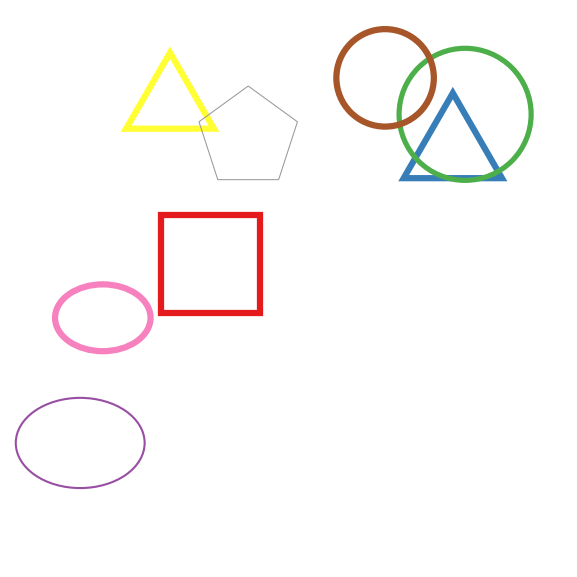[{"shape": "square", "thickness": 3, "radius": 0.43, "center": [0.364, 0.542]}, {"shape": "triangle", "thickness": 3, "radius": 0.49, "center": [0.784, 0.74]}, {"shape": "circle", "thickness": 2.5, "radius": 0.57, "center": [0.805, 0.801]}, {"shape": "oval", "thickness": 1, "radius": 0.56, "center": [0.139, 0.232]}, {"shape": "triangle", "thickness": 3, "radius": 0.44, "center": [0.294, 0.82]}, {"shape": "circle", "thickness": 3, "radius": 0.42, "center": [0.667, 0.864]}, {"shape": "oval", "thickness": 3, "radius": 0.41, "center": [0.178, 0.449]}, {"shape": "pentagon", "thickness": 0.5, "radius": 0.45, "center": [0.43, 0.761]}]